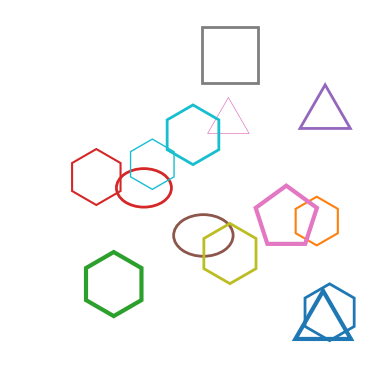[{"shape": "hexagon", "thickness": 2, "radius": 0.37, "center": [0.856, 0.189]}, {"shape": "triangle", "thickness": 3, "radius": 0.42, "center": [0.839, 0.161]}, {"shape": "hexagon", "thickness": 1.5, "radius": 0.32, "center": [0.823, 0.426]}, {"shape": "hexagon", "thickness": 3, "radius": 0.42, "center": [0.295, 0.262]}, {"shape": "oval", "thickness": 2, "radius": 0.36, "center": [0.374, 0.512]}, {"shape": "hexagon", "thickness": 1.5, "radius": 0.36, "center": [0.25, 0.54]}, {"shape": "triangle", "thickness": 2, "radius": 0.38, "center": [0.845, 0.704]}, {"shape": "oval", "thickness": 2, "radius": 0.39, "center": [0.528, 0.388]}, {"shape": "triangle", "thickness": 0.5, "radius": 0.31, "center": [0.593, 0.684]}, {"shape": "pentagon", "thickness": 3, "radius": 0.42, "center": [0.744, 0.434]}, {"shape": "square", "thickness": 2, "radius": 0.37, "center": [0.598, 0.857]}, {"shape": "hexagon", "thickness": 2, "radius": 0.39, "center": [0.597, 0.341]}, {"shape": "hexagon", "thickness": 1, "radius": 0.33, "center": [0.396, 0.573]}, {"shape": "hexagon", "thickness": 2, "radius": 0.39, "center": [0.501, 0.65]}]